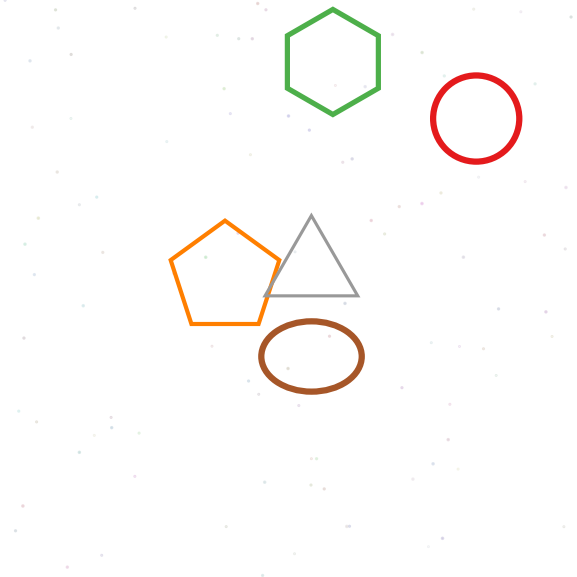[{"shape": "circle", "thickness": 3, "radius": 0.37, "center": [0.825, 0.794]}, {"shape": "hexagon", "thickness": 2.5, "radius": 0.45, "center": [0.576, 0.892]}, {"shape": "pentagon", "thickness": 2, "radius": 0.49, "center": [0.39, 0.518]}, {"shape": "oval", "thickness": 3, "radius": 0.43, "center": [0.539, 0.382]}, {"shape": "triangle", "thickness": 1.5, "radius": 0.46, "center": [0.539, 0.533]}]